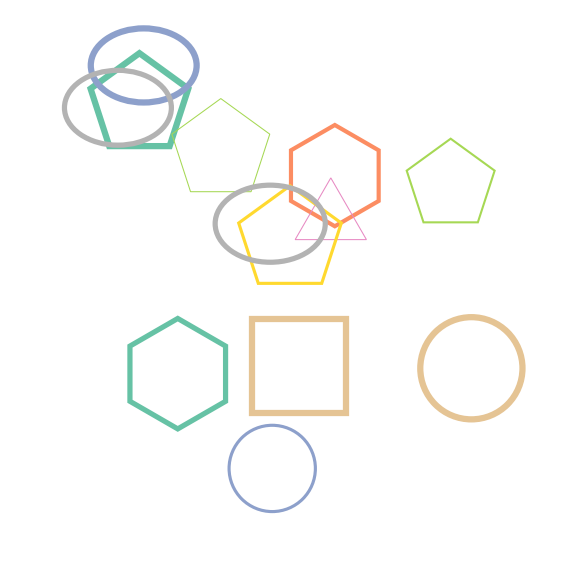[{"shape": "pentagon", "thickness": 3, "radius": 0.44, "center": [0.241, 0.818]}, {"shape": "hexagon", "thickness": 2.5, "radius": 0.48, "center": [0.308, 0.352]}, {"shape": "hexagon", "thickness": 2, "radius": 0.44, "center": [0.58, 0.695]}, {"shape": "circle", "thickness": 1.5, "radius": 0.37, "center": [0.471, 0.188]}, {"shape": "oval", "thickness": 3, "radius": 0.46, "center": [0.249, 0.886]}, {"shape": "triangle", "thickness": 0.5, "radius": 0.36, "center": [0.573, 0.62]}, {"shape": "pentagon", "thickness": 0.5, "radius": 0.45, "center": [0.382, 0.739]}, {"shape": "pentagon", "thickness": 1, "radius": 0.4, "center": [0.78, 0.679]}, {"shape": "pentagon", "thickness": 1.5, "radius": 0.47, "center": [0.502, 0.584]}, {"shape": "square", "thickness": 3, "radius": 0.41, "center": [0.518, 0.365]}, {"shape": "circle", "thickness": 3, "radius": 0.44, "center": [0.816, 0.361]}, {"shape": "oval", "thickness": 2.5, "radius": 0.48, "center": [0.468, 0.612]}, {"shape": "oval", "thickness": 2.5, "radius": 0.46, "center": [0.204, 0.813]}]